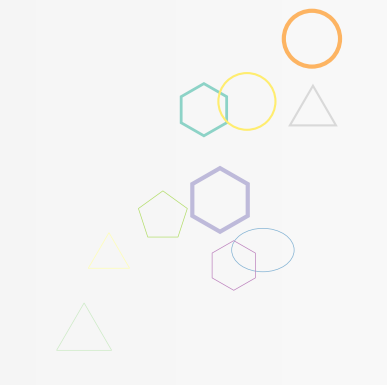[{"shape": "hexagon", "thickness": 2, "radius": 0.34, "center": [0.526, 0.715]}, {"shape": "triangle", "thickness": 0.5, "radius": 0.31, "center": [0.281, 0.334]}, {"shape": "hexagon", "thickness": 3, "radius": 0.41, "center": [0.568, 0.481]}, {"shape": "oval", "thickness": 0.5, "radius": 0.4, "center": [0.678, 0.35]}, {"shape": "circle", "thickness": 3, "radius": 0.36, "center": [0.805, 0.9]}, {"shape": "pentagon", "thickness": 0.5, "radius": 0.33, "center": [0.42, 0.438]}, {"shape": "triangle", "thickness": 1.5, "radius": 0.34, "center": [0.808, 0.709]}, {"shape": "hexagon", "thickness": 0.5, "radius": 0.32, "center": [0.603, 0.31]}, {"shape": "triangle", "thickness": 0.5, "radius": 0.41, "center": [0.217, 0.131]}, {"shape": "circle", "thickness": 1.5, "radius": 0.37, "center": [0.637, 0.737]}]